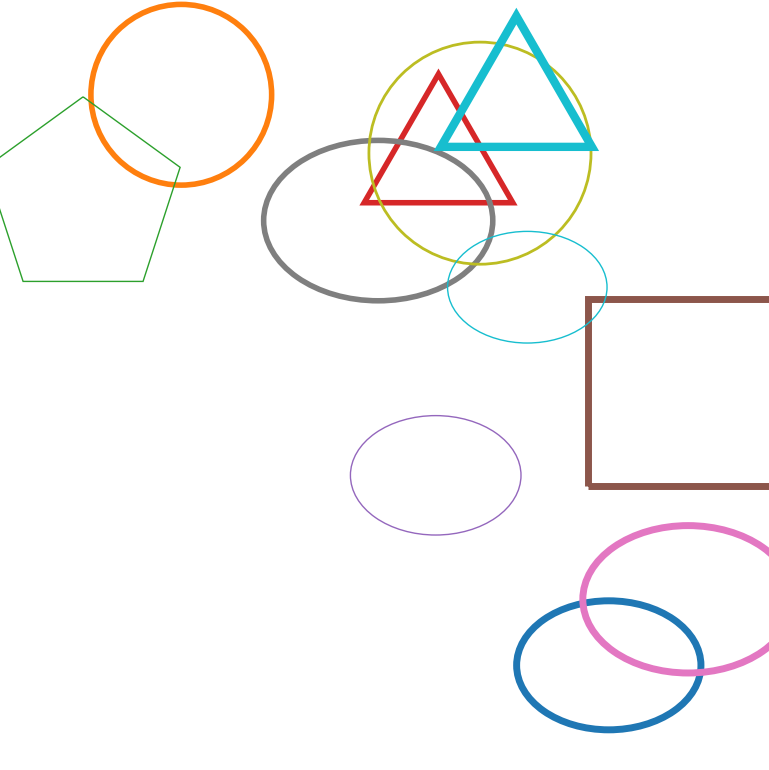[{"shape": "oval", "thickness": 2.5, "radius": 0.6, "center": [0.791, 0.136]}, {"shape": "circle", "thickness": 2, "radius": 0.59, "center": [0.235, 0.877]}, {"shape": "pentagon", "thickness": 0.5, "radius": 0.66, "center": [0.108, 0.742]}, {"shape": "triangle", "thickness": 2, "radius": 0.56, "center": [0.569, 0.792]}, {"shape": "oval", "thickness": 0.5, "radius": 0.55, "center": [0.566, 0.383]}, {"shape": "square", "thickness": 2.5, "radius": 0.61, "center": [0.885, 0.491]}, {"shape": "oval", "thickness": 2.5, "radius": 0.68, "center": [0.894, 0.222]}, {"shape": "oval", "thickness": 2, "radius": 0.74, "center": [0.491, 0.714]}, {"shape": "circle", "thickness": 1, "radius": 0.72, "center": [0.623, 0.801]}, {"shape": "oval", "thickness": 0.5, "radius": 0.52, "center": [0.685, 0.627]}, {"shape": "triangle", "thickness": 3, "radius": 0.57, "center": [0.671, 0.866]}]